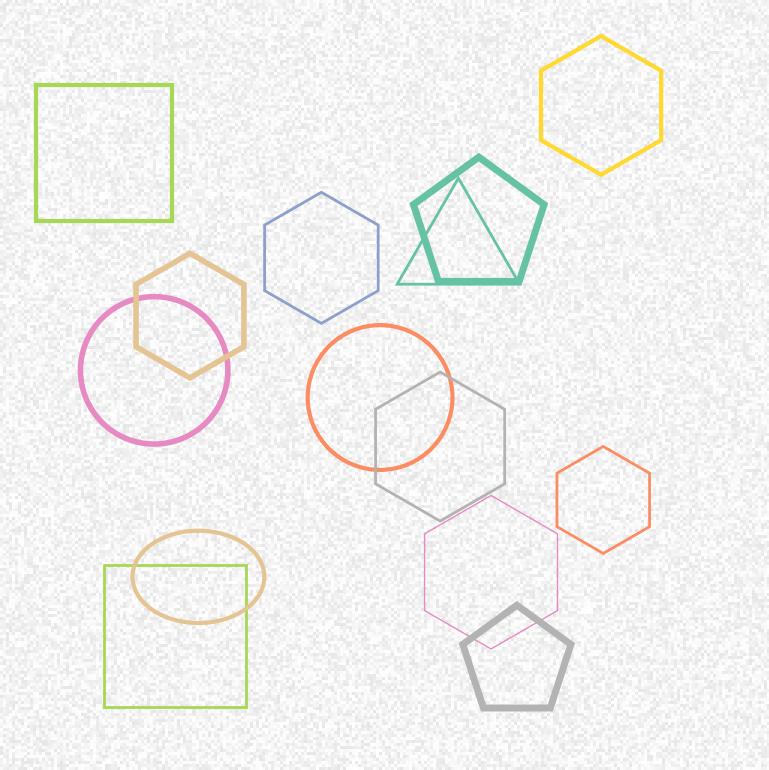[{"shape": "pentagon", "thickness": 2.5, "radius": 0.45, "center": [0.622, 0.707]}, {"shape": "triangle", "thickness": 1, "radius": 0.46, "center": [0.595, 0.677]}, {"shape": "hexagon", "thickness": 1, "radius": 0.35, "center": [0.783, 0.351]}, {"shape": "circle", "thickness": 1.5, "radius": 0.47, "center": [0.494, 0.484]}, {"shape": "hexagon", "thickness": 1, "radius": 0.43, "center": [0.417, 0.665]}, {"shape": "circle", "thickness": 2, "radius": 0.48, "center": [0.2, 0.519]}, {"shape": "hexagon", "thickness": 0.5, "radius": 0.5, "center": [0.638, 0.257]}, {"shape": "square", "thickness": 1, "radius": 0.46, "center": [0.228, 0.174]}, {"shape": "square", "thickness": 1.5, "radius": 0.44, "center": [0.135, 0.801]}, {"shape": "hexagon", "thickness": 1.5, "radius": 0.45, "center": [0.781, 0.863]}, {"shape": "hexagon", "thickness": 2, "radius": 0.4, "center": [0.247, 0.59]}, {"shape": "oval", "thickness": 1.5, "radius": 0.43, "center": [0.258, 0.251]}, {"shape": "hexagon", "thickness": 1, "radius": 0.48, "center": [0.572, 0.42]}, {"shape": "pentagon", "thickness": 2.5, "radius": 0.37, "center": [0.671, 0.14]}]